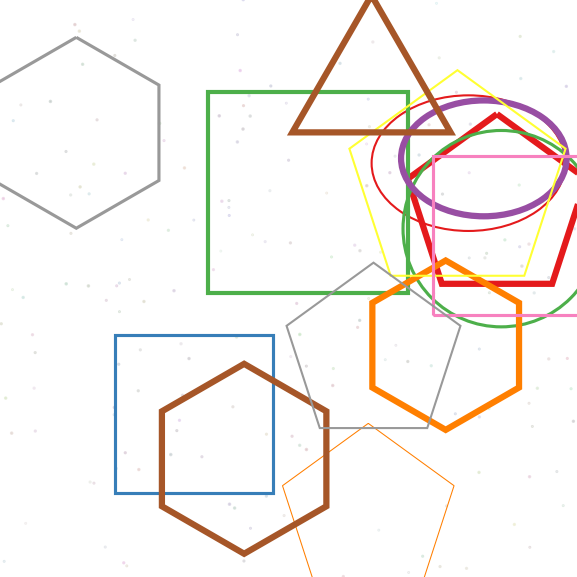[{"shape": "pentagon", "thickness": 3, "radius": 0.81, "center": [0.861, 0.639]}, {"shape": "oval", "thickness": 1, "radius": 0.84, "center": [0.811, 0.717]}, {"shape": "square", "thickness": 1.5, "radius": 0.68, "center": [0.336, 0.282]}, {"shape": "circle", "thickness": 1.5, "radius": 0.85, "center": [0.868, 0.603]}, {"shape": "square", "thickness": 2, "radius": 0.87, "center": [0.533, 0.666]}, {"shape": "oval", "thickness": 3, "radius": 0.72, "center": [0.838, 0.725]}, {"shape": "pentagon", "thickness": 0.5, "radius": 0.78, "center": [0.638, 0.11]}, {"shape": "hexagon", "thickness": 3, "radius": 0.73, "center": [0.772, 0.401]}, {"shape": "pentagon", "thickness": 1, "radius": 0.98, "center": [0.792, 0.681]}, {"shape": "hexagon", "thickness": 3, "radius": 0.82, "center": [0.423, 0.205]}, {"shape": "triangle", "thickness": 3, "radius": 0.79, "center": [0.643, 0.849]}, {"shape": "square", "thickness": 1.5, "radius": 0.69, "center": [0.887, 0.592]}, {"shape": "hexagon", "thickness": 1.5, "radius": 0.83, "center": [0.132, 0.769]}, {"shape": "pentagon", "thickness": 1, "radius": 0.79, "center": [0.647, 0.386]}]